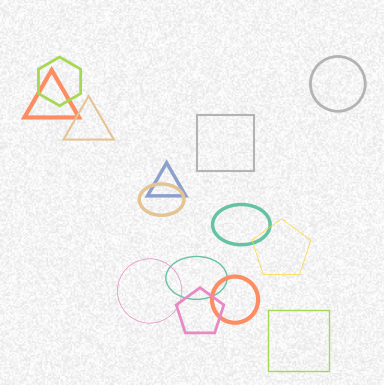[{"shape": "oval", "thickness": 1, "radius": 0.4, "center": [0.51, 0.278]}, {"shape": "oval", "thickness": 2.5, "radius": 0.37, "center": [0.627, 0.417]}, {"shape": "circle", "thickness": 3, "radius": 0.3, "center": [0.61, 0.222]}, {"shape": "triangle", "thickness": 3, "radius": 0.41, "center": [0.134, 0.736]}, {"shape": "triangle", "thickness": 2.5, "radius": 0.29, "center": [0.433, 0.52]}, {"shape": "pentagon", "thickness": 2, "radius": 0.32, "center": [0.52, 0.188]}, {"shape": "circle", "thickness": 0.5, "radius": 0.42, "center": [0.389, 0.244]}, {"shape": "square", "thickness": 1, "radius": 0.39, "center": [0.775, 0.116]}, {"shape": "hexagon", "thickness": 2, "radius": 0.32, "center": [0.155, 0.789]}, {"shape": "pentagon", "thickness": 0.5, "radius": 0.4, "center": [0.731, 0.352]}, {"shape": "triangle", "thickness": 1.5, "radius": 0.38, "center": [0.23, 0.675]}, {"shape": "oval", "thickness": 2.5, "radius": 0.29, "center": [0.42, 0.481]}, {"shape": "square", "thickness": 1.5, "radius": 0.37, "center": [0.586, 0.629]}, {"shape": "circle", "thickness": 2, "radius": 0.36, "center": [0.878, 0.782]}]